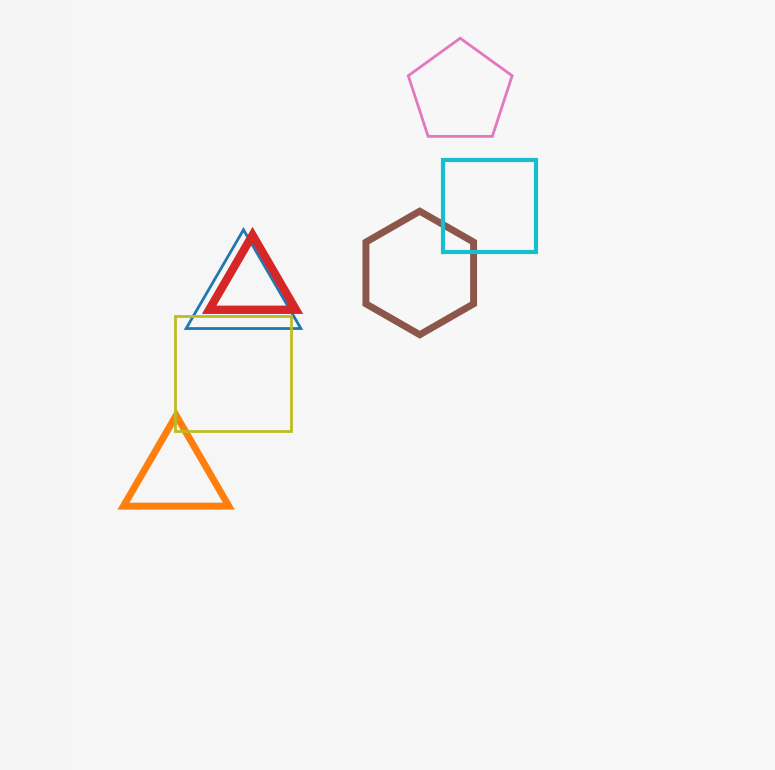[{"shape": "triangle", "thickness": 1, "radius": 0.43, "center": [0.314, 0.616]}, {"shape": "triangle", "thickness": 2.5, "radius": 0.39, "center": [0.227, 0.382]}, {"shape": "triangle", "thickness": 3, "radius": 0.32, "center": [0.326, 0.63]}, {"shape": "hexagon", "thickness": 2.5, "radius": 0.4, "center": [0.542, 0.646]}, {"shape": "pentagon", "thickness": 1, "radius": 0.35, "center": [0.594, 0.88]}, {"shape": "square", "thickness": 1, "radius": 0.37, "center": [0.301, 0.514]}, {"shape": "square", "thickness": 1.5, "radius": 0.3, "center": [0.631, 0.733]}]